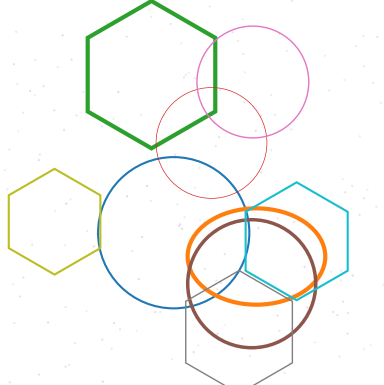[{"shape": "circle", "thickness": 1.5, "radius": 0.98, "center": [0.451, 0.395]}, {"shape": "oval", "thickness": 3, "radius": 0.89, "center": [0.666, 0.334]}, {"shape": "hexagon", "thickness": 3, "radius": 0.96, "center": [0.393, 0.806]}, {"shape": "circle", "thickness": 0.5, "radius": 0.72, "center": [0.549, 0.629]}, {"shape": "circle", "thickness": 2.5, "radius": 0.83, "center": [0.654, 0.263]}, {"shape": "circle", "thickness": 1, "radius": 0.73, "center": [0.657, 0.787]}, {"shape": "hexagon", "thickness": 1, "radius": 0.8, "center": [0.621, 0.137]}, {"shape": "hexagon", "thickness": 1.5, "radius": 0.69, "center": [0.142, 0.424]}, {"shape": "hexagon", "thickness": 1.5, "radius": 0.77, "center": [0.771, 0.373]}]